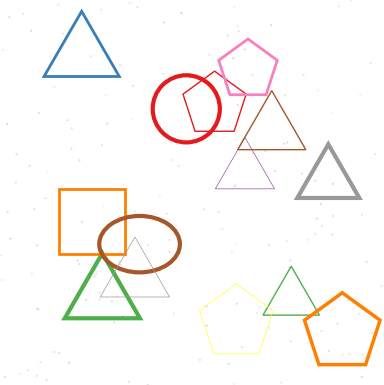[{"shape": "circle", "thickness": 3, "radius": 0.44, "center": [0.484, 0.717]}, {"shape": "pentagon", "thickness": 1, "radius": 0.43, "center": [0.557, 0.729]}, {"shape": "triangle", "thickness": 2, "radius": 0.56, "center": [0.212, 0.858]}, {"shape": "triangle", "thickness": 3, "radius": 0.56, "center": [0.266, 0.23]}, {"shape": "triangle", "thickness": 1, "radius": 0.42, "center": [0.756, 0.224]}, {"shape": "triangle", "thickness": 0.5, "radius": 0.44, "center": [0.636, 0.554]}, {"shape": "square", "thickness": 2, "radius": 0.42, "center": [0.239, 0.424]}, {"shape": "pentagon", "thickness": 2.5, "radius": 0.52, "center": [0.889, 0.136]}, {"shape": "pentagon", "thickness": 0.5, "radius": 0.5, "center": [0.614, 0.162]}, {"shape": "triangle", "thickness": 1, "radius": 0.51, "center": [0.706, 0.662]}, {"shape": "oval", "thickness": 3, "radius": 0.52, "center": [0.363, 0.366]}, {"shape": "pentagon", "thickness": 2, "radius": 0.4, "center": [0.644, 0.819]}, {"shape": "triangle", "thickness": 0.5, "radius": 0.52, "center": [0.35, 0.281]}, {"shape": "triangle", "thickness": 3, "radius": 0.47, "center": [0.853, 0.532]}]